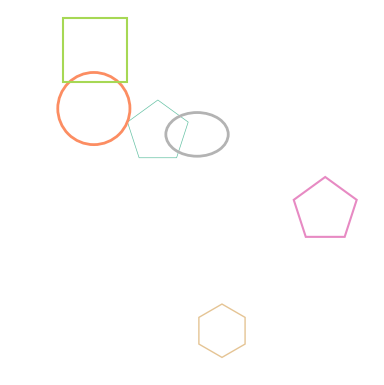[{"shape": "pentagon", "thickness": 0.5, "radius": 0.41, "center": [0.41, 0.657]}, {"shape": "circle", "thickness": 2, "radius": 0.47, "center": [0.244, 0.718]}, {"shape": "pentagon", "thickness": 1.5, "radius": 0.43, "center": [0.845, 0.454]}, {"shape": "square", "thickness": 1.5, "radius": 0.42, "center": [0.248, 0.869]}, {"shape": "hexagon", "thickness": 1, "radius": 0.35, "center": [0.577, 0.141]}, {"shape": "oval", "thickness": 2, "radius": 0.41, "center": [0.512, 0.651]}]